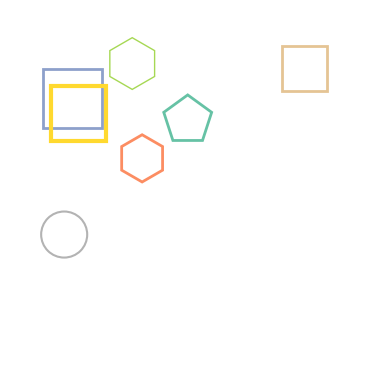[{"shape": "pentagon", "thickness": 2, "radius": 0.33, "center": [0.488, 0.688]}, {"shape": "hexagon", "thickness": 2, "radius": 0.31, "center": [0.369, 0.589]}, {"shape": "square", "thickness": 2, "radius": 0.38, "center": [0.189, 0.745]}, {"shape": "hexagon", "thickness": 1, "radius": 0.34, "center": [0.343, 0.835]}, {"shape": "square", "thickness": 3, "radius": 0.36, "center": [0.204, 0.704]}, {"shape": "square", "thickness": 2, "radius": 0.29, "center": [0.791, 0.822]}, {"shape": "circle", "thickness": 1.5, "radius": 0.3, "center": [0.167, 0.391]}]